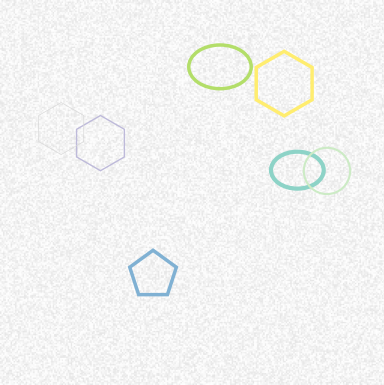[{"shape": "oval", "thickness": 3, "radius": 0.34, "center": [0.772, 0.558]}, {"shape": "hexagon", "thickness": 1, "radius": 0.36, "center": [0.261, 0.628]}, {"shape": "pentagon", "thickness": 2.5, "radius": 0.32, "center": [0.398, 0.286]}, {"shape": "oval", "thickness": 2.5, "radius": 0.41, "center": [0.571, 0.826]}, {"shape": "hexagon", "thickness": 0.5, "radius": 0.34, "center": [0.159, 0.666]}, {"shape": "circle", "thickness": 1.5, "radius": 0.3, "center": [0.849, 0.556]}, {"shape": "hexagon", "thickness": 2.5, "radius": 0.42, "center": [0.738, 0.783]}]